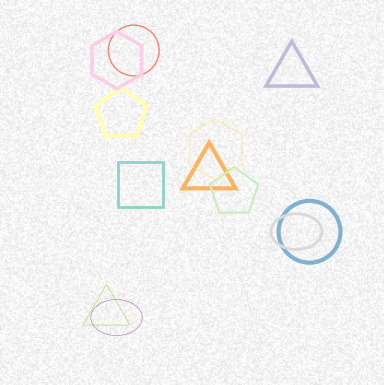[{"shape": "square", "thickness": 2, "radius": 0.29, "center": [0.365, 0.52]}, {"shape": "pentagon", "thickness": 3, "radius": 0.35, "center": [0.315, 0.703]}, {"shape": "triangle", "thickness": 2.5, "radius": 0.39, "center": [0.758, 0.815]}, {"shape": "circle", "thickness": 1, "radius": 0.33, "center": [0.347, 0.869]}, {"shape": "circle", "thickness": 3, "radius": 0.4, "center": [0.804, 0.398]}, {"shape": "triangle", "thickness": 3, "radius": 0.4, "center": [0.543, 0.55]}, {"shape": "triangle", "thickness": 0.5, "radius": 0.35, "center": [0.277, 0.191]}, {"shape": "hexagon", "thickness": 2.5, "radius": 0.37, "center": [0.303, 0.844]}, {"shape": "oval", "thickness": 2, "radius": 0.33, "center": [0.77, 0.398]}, {"shape": "oval", "thickness": 0.5, "radius": 0.33, "center": [0.303, 0.175]}, {"shape": "pentagon", "thickness": 1.5, "radius": 0.33, "center": [0.608, 0.501]}, {"shape": "hexagon", "thickness": 0.5, "radius": 0.39, "center": [0.56, 0.611]}]